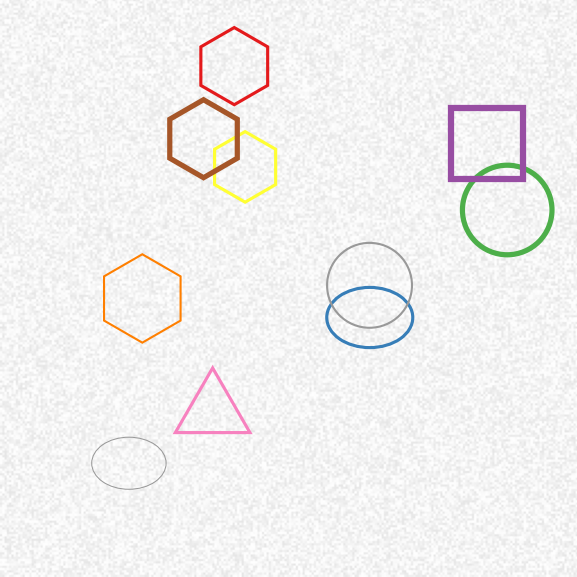[{"shape": "hexagon", "thickness": 1.5, "radius": 0.33, "center": [0.406, 0.885]}, {"shape": "oval", "thickness": 1.5, "radius": 0.37, "center": [0.64, 0.449]}, {"shape": "circle", "thickness": 2.5, "radius": 0.39, "center": [0.878, 0.636]}, {"shape": "square", "thickness": 3, "radius": 0.31, "center": [0.843, 0.75]}, {"shape": "hexagon", "thickness": 1, "radius": 0.38, "center": [0.246, 0.482]}, {"shape": "hexagon", "thickness": 1.5, "radius": 0.31, "center": [0.424, 0.71]}, {"shape": "hexagon", "thickness": 2.5, "radius": 0.34, "center": [0.352, 0.759]}, {"shape": "triangle", "thickness": 1.5, "radius": 0.37, "center": [0.368, 0.287]}, {"shape": "circle", "thickness": 1, "radius": 0.37, "center": [0.64, 0.505]}, {"shape": "oval", "thickness": 0.5, "radius": 0.32, "center": [0.223, 0.197]}]